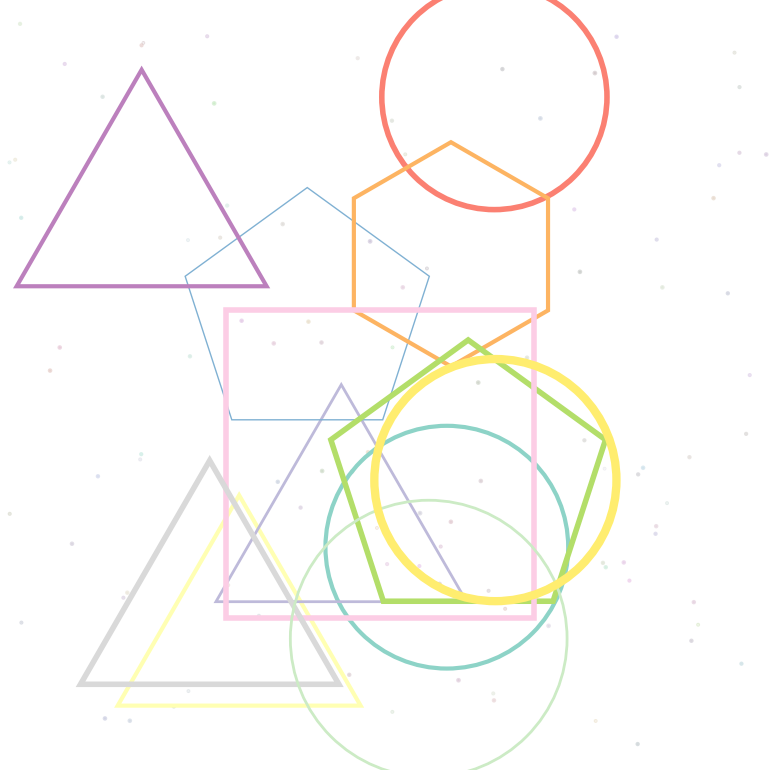[{"shape": "circle", "thickness": 1.5, "radius": 0.79, "center": [0.58, 0.289]}, {"shape": "triangle", "thickness": 1.5, "radius": 0.91, "center": [0.311, 0.175]}, {"shape": "triangle", "thickness": 1, "radius": 0.94, "center": [0.443, 0.313]}, {"shape": "circle", "thickness": 2, "radius": 0.73, "center": [0.642, 0.874]}, {"shape": "pentagon", "thickness": 0.5, "radius": 0.83, "center": [0.399, 0.59]}, {"shape": "hexagon", "thickness": 1.5, "radius": 0.73, "center": [0.586, 0.67]}, {"shape": "pentagon", "thickness": 2, "radius": 0.94, "center": [0.608, 0.371]}, {"shape": "square", "thickness": 2, "radius": 1.0, "center": [0.493, 0.397]}, {"shape": "triangle", "thickness": 2, "radius": 0.97, "center": [0.272, 0.208]}, {"shape": "triangle", "thickness": 1.5, "radius": 0.94, "center": [0.184, 0.722]}, {"shape": "circle", "thickness": 1, "radius": 0.9, "center": [0.557, 0.171]}, {"shape": "circle", "thickness": 3, "radius": 0.79, "center": [0.643, 0.376]}]